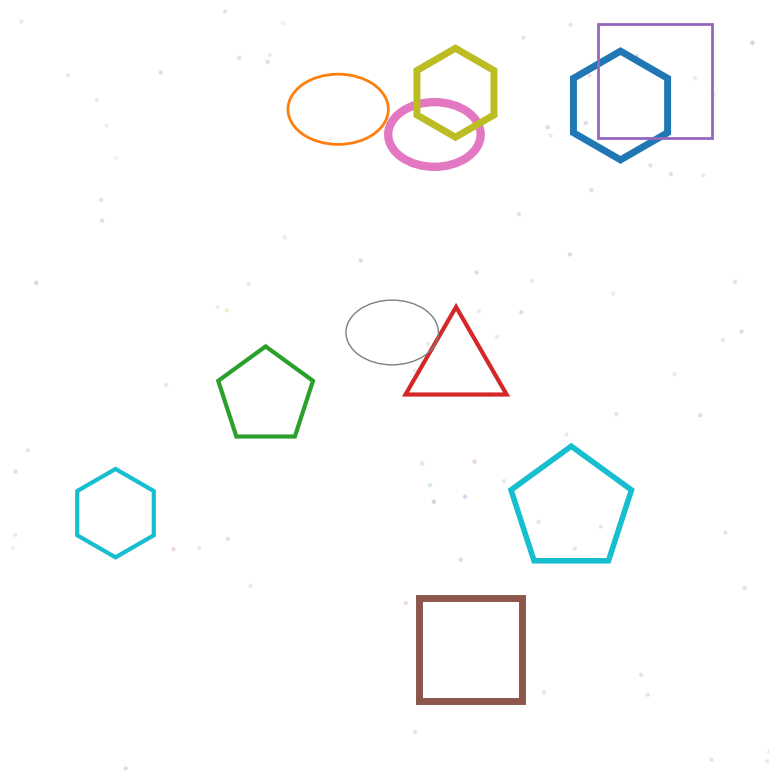[{"shape": "hexagon", "thickness": 2.5, "radius": 0.35, "center": [0.806, 0.863]}, {"shape": "oval", "thickness": 1, "radius": 0.33, "center": [0.439, 0.858]}, {"shape": "pentagon", "thickness": 1.5, "radius": 0.32, "center": [0.345, 0.485]}, {"shape": "triangle", "thickness": 1.5, "radius": 0.38, "center": [0.592, 0.526]}, {"shape": "square", "thickness": 1, "radius": 0.37, "center": [0.851, 0.894]}, {"shape": "square", "thickness": 2.5, "radius": 0.33, "center": [0.611, 0.157]}, {"shape": "oval", "thickness": 3, "radius": 0.3, "center": [0.564, 0.825]}, {"shape": "oval", "thickness": 0.5, "radius": 0.3, "center": [0.509, 0.568]}, {"shape": "hexagon", "thickness": 2.5, "radius": 0.29, "center": [0.591, 0.88]}, {"shape": "hexagon", "thickness": 1.5, "radius": 0.29, "center": [0.15, 0.334]}, {"shape": "pentagon", "thickness": 2, "radius": 0.41, "center": [0.742, 0.338]}]